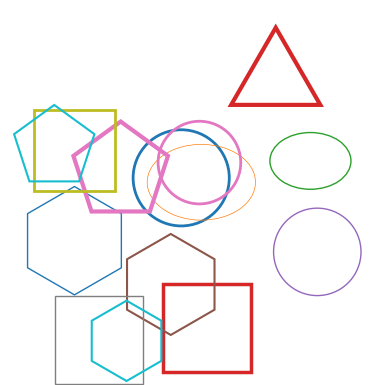[{"shape": "circle", "thickness": 2, "radius": 0.62, "center": [0.471, 0.538]}, {"shape": "hexagon", "thickness": 1, "radius": 0.7, "center": [0.193, 0.375]}, {"shape": "oval", "thickness": 0.5, "radius": 0.7, "center": [0.523, 0.527]}, {"shape": "oval", "thickness": 1, "radius": 0.53, "center": [0.806, 0.582]}, {"shape": "triangle", "thickness": 3, "radius": 0.67, "center": [0.716, 0.794]}, {"shape": "square", "thickness": 2.5, "radius": 0.57, "center": [0.538, 0.149]}, {"shape": "circle", "thickness": 1, "radius": 0.57, "center": [0.824, 0.346]}, {"shape": "hexagon", "thickness": 1.5, "radius": 0.66, "center": [0.444, 0.261]}, {"shape": "pentagon", "thickness": 3, "radius": 0.65, "center": [0.313, 0.555]}, {"shape": "circle", "thickness": 2, "radius": 0.54, "center": [0.518, 0.578]}, {"shape": "square", "thickness": 1, "radius": 0.57, "center": [0.257, 0.117]}, {"shape": "square", "thickness": 2, "radius": 0.53, "center": [0.194, 0.608]}, {"shape": "pentagon", "thickness": 1.5, "radius": 0.55, "center": [0.141, 0.618]}, {"shape": "hexagon", "thickness": 1.5, "radius": 0.52, "center": [0.329, 0.115]}]